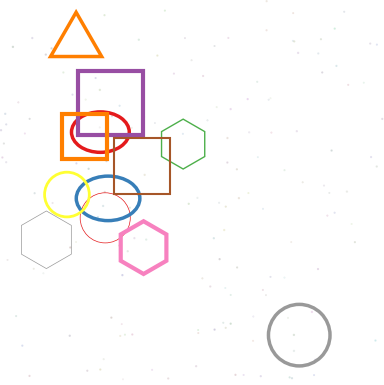[{"shape": "circle", "thickness": 0.5, "radius": 0.33, "center": [0.273, 0.434]}, {"shape": "oval", "thickness": 2.5, "radius": 0.38, "center": [0.261, 0.657]}, {"shape": "oval", "thickness": 2.5, "radius": 0.41, "center": [0.281, 0.485]}, {"shape": "hexagon", "thickness": 1, "radius": 0.32, "center": [0.476, 0.626]}, {"shape": "square", "thickness": 3, "radius": 0.42, "center": [0.286, 0.733]}, {"shape": "square", "thickness": 3, "radius": 0.29, "center": [0.22, 0.645]}, {"shape": "triangle", "thickness": 2.5, "radius": 0.38, "center": [0.198, 0.891]}, {"shape": "circle", "thickness": 2, "radius": 0.29, "center": [0.174, 0.495]}, {"shape": "square", "thickness": 1.5, "radius": 0.36, "center": [0.368, 0.568]}, {"shape": "hexagon", "thickness": 3, "radius": 0.34, "center": [0.373, 0.357]}, {"shape": "circle", "thickness": 2.5, "radius": 0.4, "center": [0.777, 0.129]}, {"shape": "hexagon", "thickness": 0.5, "radius": 0.37, "center": [0.12, 0.377]}]